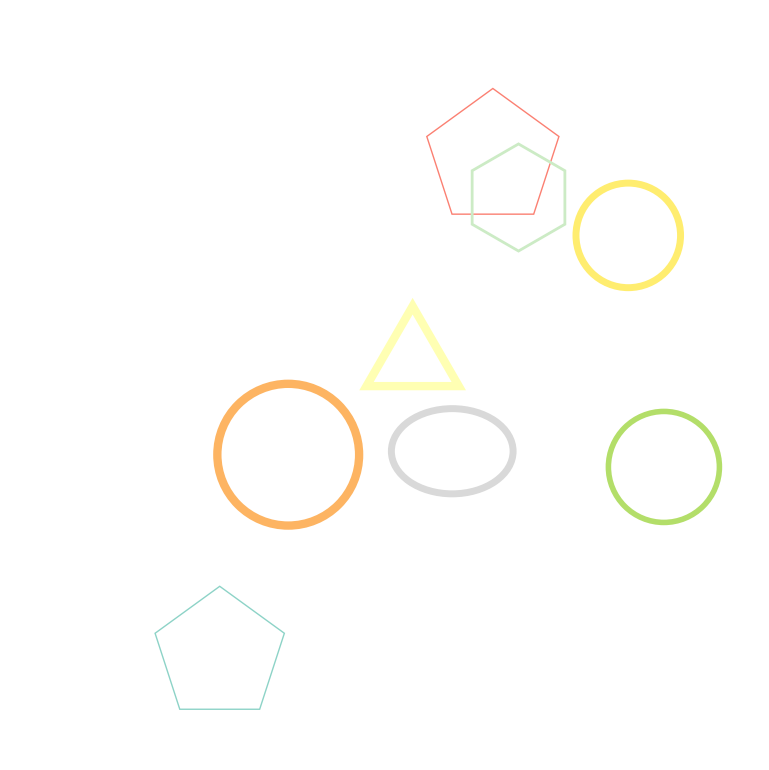[{"shape": "pentagon", "thickness": 0.5, "radius": 0.44, "center": [0.285, 0.15]}, {"shape": "triangle", "thickness": 3, "radius": 0.35, "center": [0.536, 0.533]}, {"shape": "pentagon", "thickness": 0.5, "radius": 0.45, "center": [0.64, 0.795]}, {"shape": "circle", "thickness": 3, "radius": 0.46, "center": [0.374, 0.409]}, {"shape": "circle", "thickness": 2, "radius": 0.36, "center": [0.862, 0.394]}, {"shape": "oval", "thickness": 2.5, "radius": 0.4, "center": [0.587, 0.414]}, {"shape": "hexagon", "thickness": 1, "radius": 0.35, "center": [0.673, 0.744]}, {"shape": "circle", "thickness": 2.5, "radius": 0.34, "center": [0.816, 0.694]}]